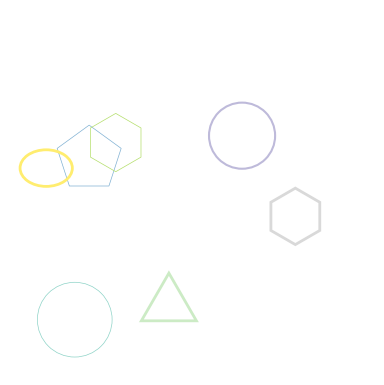[{"shape": "circle", "thickness": 0.5, "radius": 0.49, "center": [0.194, 0.17]}, {"shape": "circle", "thickness": 1.5, "radius": 0.43, "center": [0.629, 0.648]}, {"shape": "pentagon", "thickness": 0.5, "radius": 0.44, "center": [0.232, 0.588]}, {"shape": "hexagon", "thickness": 0.5, "radius": 0.38, "center": [0.301, 0.63]}, {"shape": "hexagon", "thickness": 2, "radius": 0.37, "center": [0.767, 0.438]}, {"shape": "triangle", "thickness": 2, "radius": 0.41, "center": [0.439, 0.208]}, {"shape": "oval", "thickness": 2, "radius": 0.34, "center": [0.12, 0.563]}]